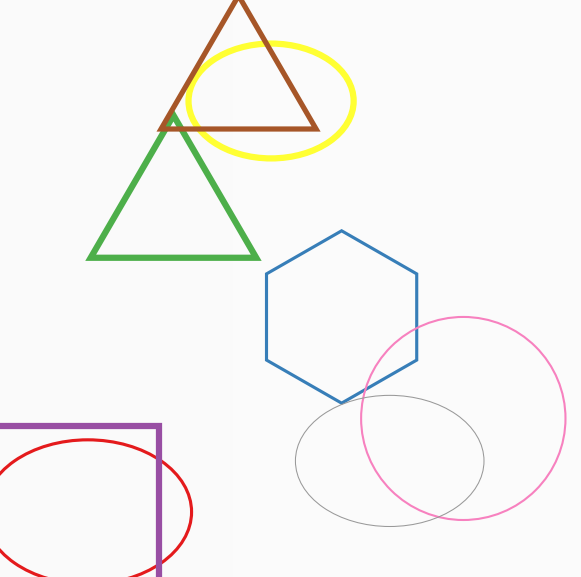[{"shape": "oval", "thickness": 1.5, "radius": 0.89, "center": [0.151, 0.113]}, {"shape": "hexagon", "thickness": 1.5, "radius": 0.75, "center": [0.588, 0.45]}, {"shape": "triangle", "thickness": 3, "radius": 0.82, "center": [0.298, 0.635]}, {"shape": "square", "thickness": 3, "radius": 0.8, "center": [0.113, 0.102]}, {"shape": "oval", "thickness": 3, "radius": 0.71, "center": [0.466, 0.824]}, {"shape": "triangle", "thickness": 2.5, "radius": 0.77, "center": [0.41, 0.853]}, {"shape": "circle", "thickness": 1, "radius": 0.88, "center": [0.797, 0.275]}, {"shape": "oval", "thickness": 0.5, "radius": 0.81, "center": [0.67, 0.201]}]